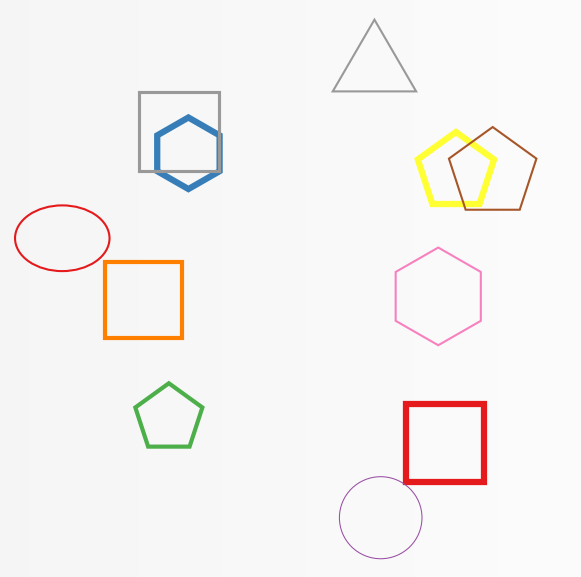[{"shape": "oval", "thickness": 1, "radius": 0.41, "center": [0.107, 0.587]}, {"shape": "square", "thickness": 3, "radius": 0.34, "center": [0.766, 0.232]}, {"shape": "hexagon", "thickness": 3, "radius": 0.31, "center": [0.324, 0.734]}, {"shape": "pentagon", "thickness": 2, "radius": 0.3, "center": [0.29, 0.275]}, {"shape": "circle", "thickness": 0.5, "radius": 0.36, "center": [0.655, 0.103]}, {"shape": "square", "thickness": 2, "radius": 0.33, "center": [0.247, 0.479]}, {"shape": "pentagon", "thickness": 3, "radius": 0.34, "center": [0.784, 0.702]}, {"shape": "pentagon", "thickness": 1, "radius": 0.4, "center": [0.848, 0.7]}, {"shape": "hexagon", "thickness": 1, "radius": 0.42, "center": [0.754, 0.486]}, {"shape": "square", "thickness": 1.5, "radius": 0.34, "center": [0.308, 0.771]}, {"shape": "triangle", "thickness": 1, "radius": 0.41, "center": [0.644, 0.882]}]